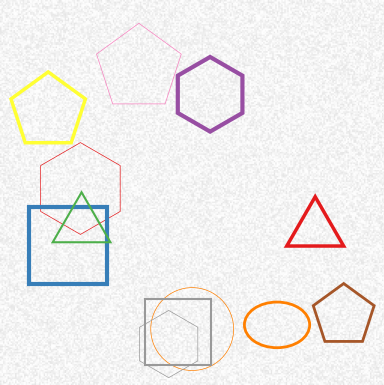[{"shape": "hexagon", "thickness": 0.5, "radius": 0.6, "center": [0.209, 0.51]}, {"shape": "triangle", "thickness": 2.5, "radius": 0.43, "center": [0.819, 0.404]}, {"shape": "square", "thickness": 3, "radius": 0.5, "center": [0.176, 0.362]}, {"shape": "triangle", "thickness": 1.5, "radius": 0.43, "center": [0.212, 0.414]}, {"shape": "hexagon", "thickness": 3, "radius": 0.48, "center": [0.546, 0.755]}, {"shape": "circle", "thickness": 0.5, "radius": 0.54, "center": [0.499, 0.145]}, {"shape": "oval", "thickness": 2, "radius": 0.42, "center": [0.72, 0.156]}, {"shape": "pentagon", "thickness": 2.5, "radius": 0.51, "center": [0.125, 0.712]}, {"shape": "pentagon", "thickness": 2, "radius": 0.42, "center": [0.893, 0.18]}, {"shape": "pentagon", "thickness": 0.5, "radius": 0.58, "center": [0.361, 0.824]}, {"shape": "square", "thickness": 1.5, "radius": 0.43, "center": [0.462, 0.137]}, {"shape": "hexagon", "thickness": 0.5, "radius": 0.44, "center": [0.438, 0.106]}]